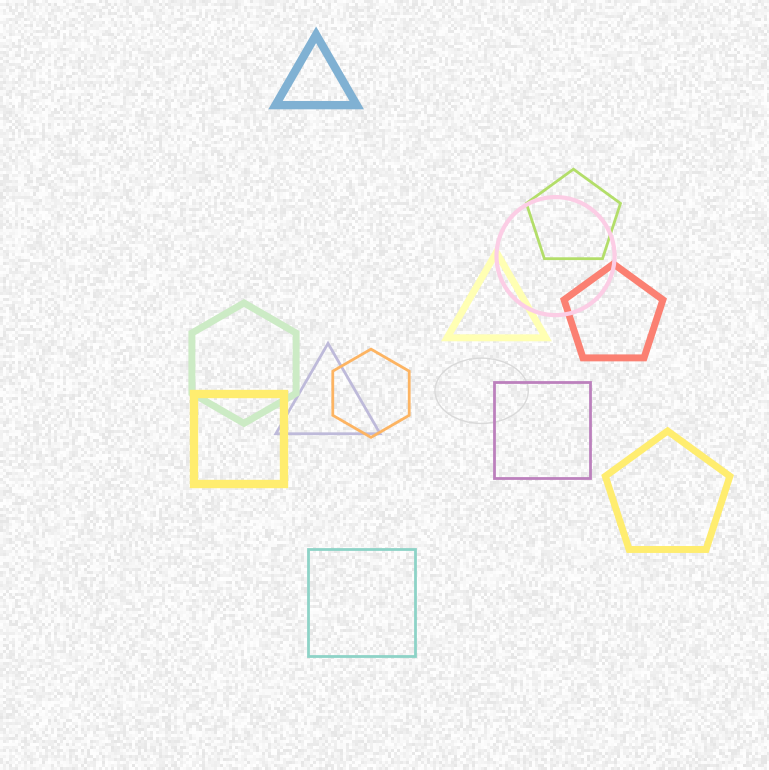[{"shape": "square", "thickness": 1, "radius": 0.35, "center": [0.47, 0.217]}, {"shape": "triangle", "thickness": 2.5, "radius": 0.37, "center": [0.645, 0.598]}, {"shape": "triangle", "thickness": 1, "radius": 0.39, "center": [0.426, 0.476]}, {"shape": "pentagon", "thickness": 2.5, "radius": 0.34, "center": [0.797, 0.59]}, {"shape": "triangle", "thickness": 3, "radius": 0.3, "center": [0.411, 0.894]}, {"shape": "hexagon", "thickness": 1, "radius": 0.29, "center": [0.482, 0.489]}, {"shape": "pentagon", "thickness": 1, "radius": 0.32, "center": [0.745, 0.716]}, {"shape": "circle", "thickness": 1.5, "radius": 0.38, "center": [0.721, 0.667]}, {"shape": "oval", "thickness": 0.5, "radius": 0.3, "center": [0.625, 0.492]}, {"shape": "square", "thickness": 1, "radius": 0.31, "center": [0.704, 0.442]}, {"shape": "hexagon", "thickness": 2.5, "radius": 0.39, "center": [0.317, 0.528]}, {"shape": "pentagon", "thickness": 2.5, "radius": 0.43, "center": [0.867, 0.355]}, {"shape": "square", "thickness": 3, "radius": 0.29, "center": [0.31, 0.429]}]